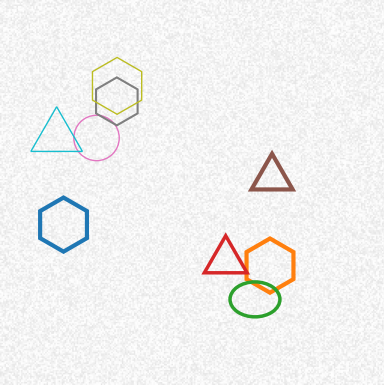[{"shape": "hexagon", "thickness": 3, "radius": 0.35, "center": [0.165, 0.417]}, {"shape": "hexagon", "thickness": 3, "radius": 0.35, "center": [0.701, 0.31]}, {"shape": "oval", "thickness": 2.5, "radius": 0.32, "center": [0.662, 0.222]}, {"shape": "triangle", "thickness": 2.5, "radius": 0.32, "center": [0.586, 0.323]}, {"shape": "triangle", "thickness": 3, "radius": 0.31, "center": [0.707, 0.539]}, {"shape": "circle", "thickness": 1, "radius": 0.29, "center": [0.251, 0.642]}, {"shape": "hexagon", "thickness": 1.5, "radius": 0.31, "center": [0.303, 0.737]}, {"shape": "hexagon", "thickness": 1, "radius": 0.37, "center": [0.304, 0.777]}, {"shape": "triangle", "thickness": 1, "radius": 0.39, "center": [0.147, 0.645]}]